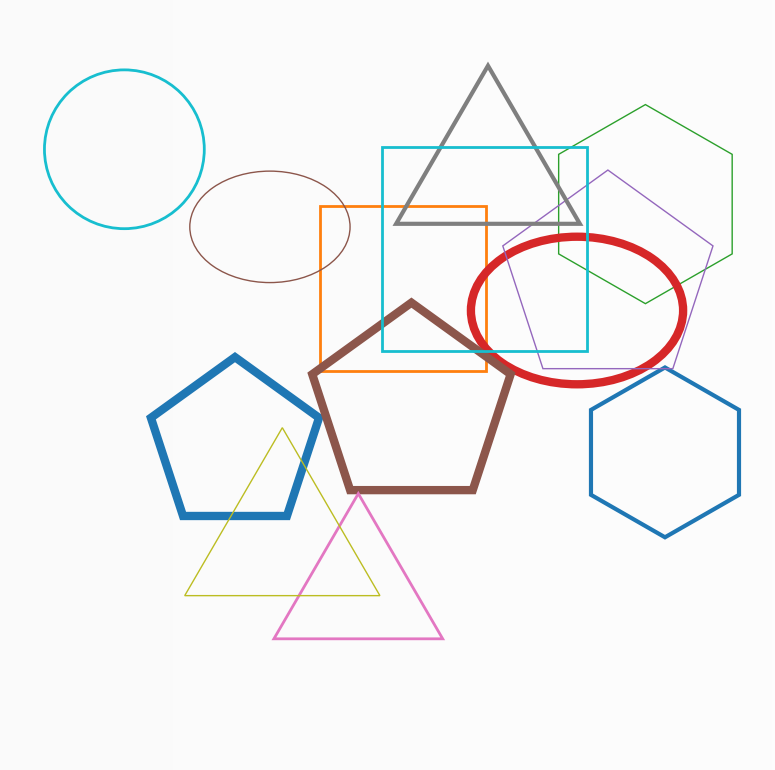[{"shape": "hexagon", "thickness": 1.5, "radius": 0.55, "center": [0.858, 0.412]}, {"shape": "pentagon", "thickness": 3, "radius": 0.57, "center": [0.303, 0.422]}, {"shape": "square", "thickness": 1, "radius": 0.53, "center": [0.52, 0.625]}, {"shape": "hexagon", "thickness": 0.5, "radius": 0.65, "center": [0.833, 0.735]}, {"shape": "oval", "thickness": 3, "radius": 0.68, "center": [0.745, 0.597]}, {"shape": "pentagon", "thickness": 0.5, "radius": 0.71, "center": [0.784, 0.637]}, {"shape": "oval", "thickness": 0.5, "radius": 0.52, "center": [0.348, 0.705]}, {"shape": "pentagon", "thickness": 3, "radius": 0.67, "center": [0.531, 0.472]}, {"shape": "triangle", "thickness": 1, "radius": 0.63, "center": [0.462, 0.233]}, {"shape": "triangle", "thickness": 1.5, "radius": 0.68, "center": [0.63, 0.778]}, {"shape": "triangle", "thickness": 0.5, "radius": 0.73, "center": [0.364, 0.299]}, {"shape": "square", "thickness": 1, "radius": 0.66, "center": [0.625, 0.676]}, {"shape": "circle", "thickness": 1, "radius": 0.52, "center": [0.16, 0.806]}]